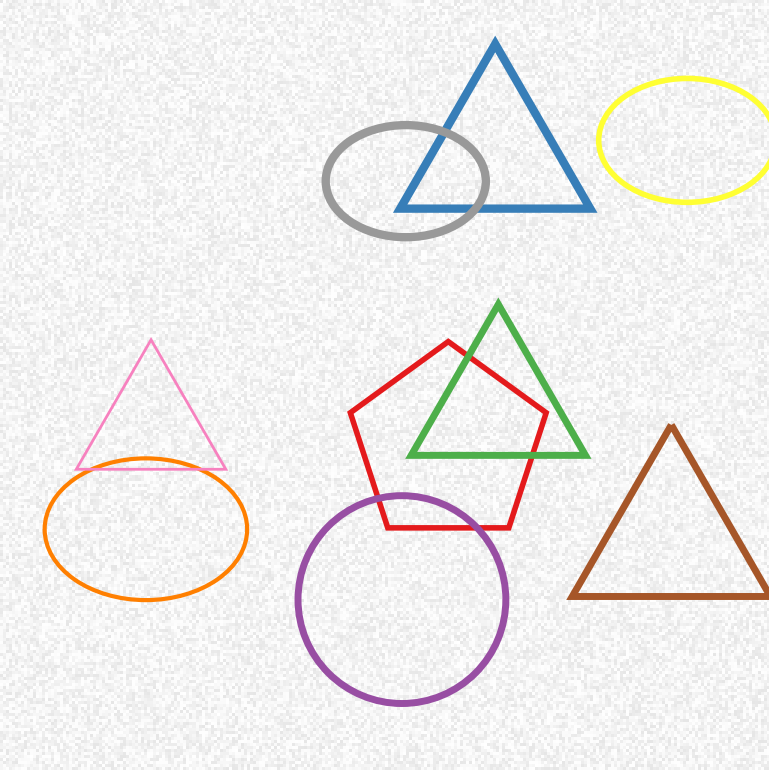[{"shape": "pentagon", "thickness": 2, "radius": 0.67, "center": [0.582, 0.423]}, {"shape": "triangle", "thickness": 3, "radius": 0.71, "center": [0.643, 0.8]}, {"shape": "triangle", "thickness": 2.5, "radius": 0.65, "center": [0.647, 0.474]}, {"shape": "circle", "thickness": 2.5, "radius": 0.67, "center": [0.522, 0.221]}, {"shape": "oval", "thickness": 1.5, "radius": 0.66, "center": [0.189, 0.313]}, {"shape": "oval", "thickness": 2, "radius": 0.57, "center": [0.892, 0.818]}, {"shape": "triangle", "thickness": 2.5, "radius": 0.74, "center": [0.872, 0.3]}, {"shape": "triangle", "thickness": 1, "radius": 0.56, "center": [0.196, 0.447]}, {"shape": "oval", "thickness": 3, "radius": 0.52, "center": [0.527, 0.765]}]